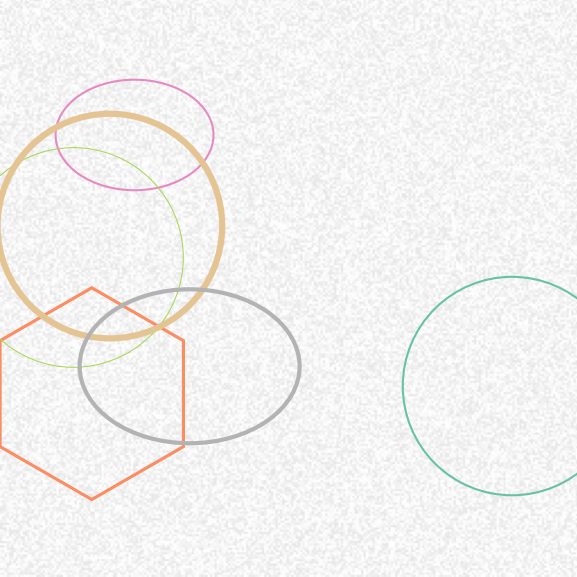[{"shape": "circle", "thickness": 1, "radius": 0.95, "center": [0.887, 0.331]}, {"shape": "hexagon", "thickness": 1.5, "radius": 0.92, "center": [0.159, 0.317]}, {"shape": "oval", "thickness": 1, "radius": 0.68, "center": [0.233, 0.765]}, {"shape": "circle", "thickness": 0.5, "radius": 0.95, "center": [0.127, 0.553]}, {"shape": "circle", "thickness": 3, "radius": 0.97, "center": [0.19, 0.608]}, {"shape": "oval", "thickness": 2, "radius": 0.95, "center": [0.328, 0.365]}]